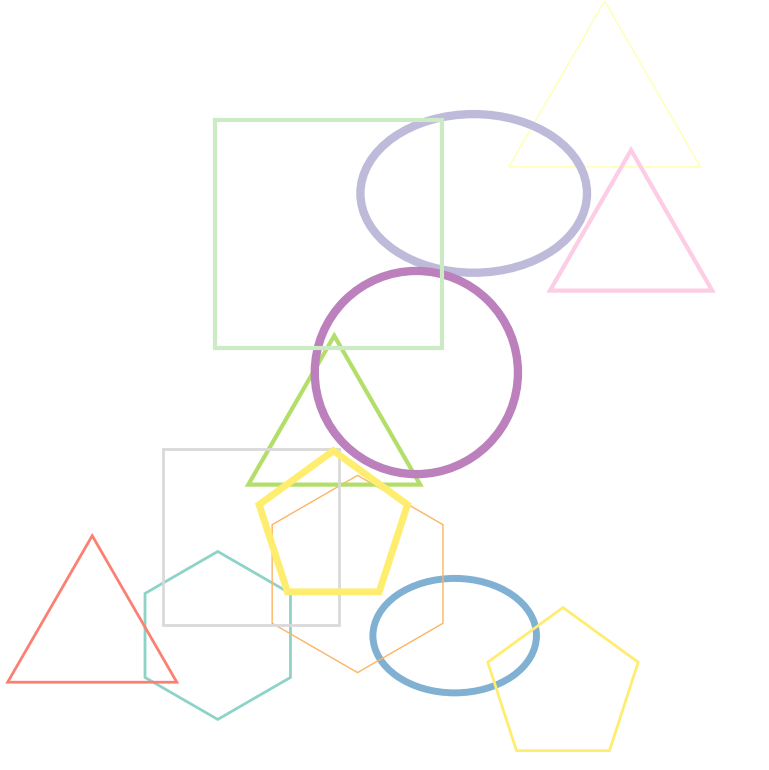[{"shape": "hexagon", "thickness": 1, "radius": 0.55, "center": [0.283, 0.175]}, {"shape": "triangle", "thickness": 0.5, "radius": 0.72, "center": [0.785, 0.855]}, {"shape": "oval", "thickness": 3, "radius": 0.74, "center": [0.615, 0.749]}, {"shape": "triangle", "thickness": 1, "radius": 0.63, "center": [0.12, 0.177]}, {"shape": "oval", "thickness": 2.5, "radius": 0.53, "center": [0.59, 0.174]}, {"shape": "hexagon", "thickness": 0.5, "radius": 0.64, "center": [0.464, 0.255]}, {"shape": "triangle", "thickness": 1.5, "radius": 0.64, "center": [0.434, 0.435]}, {"shape": "triangle", "thickness": 1.5, "radius": 0.61, "center": [0.82, 0.683]}, {"shape": "square", "thickness": 1, "radius": 0.57, "center": [0.326, 0.302]}, {"shape": "circle", "thickness": 3, "radius": 0.66, "center": [0.541, 0.516]}, {"shape": "square", "thickness": 1.5, "radius": 0.74, "center": [0.427, 0.696]}, {"shape": "pentagon", "thickness": 2.5, "radius": 0.51, "center": [0.433, 0.313]}, {"shape": "pentagon", "thickness": 1, "radius": 0.51, "center": [0.731, 0.108]}]